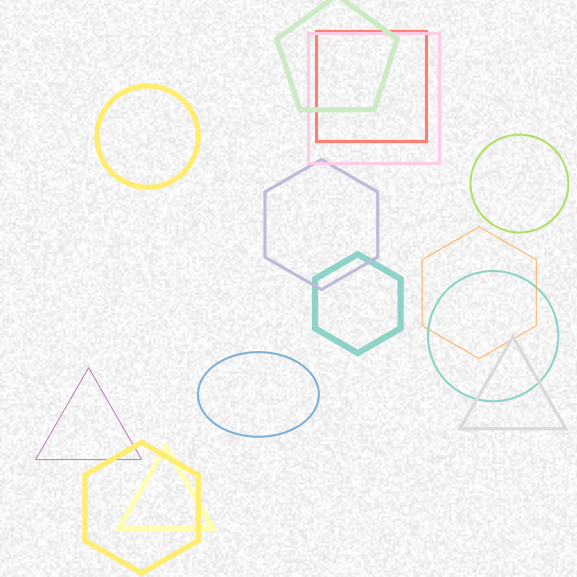[{"shape": "circle", "thickness": 1, "radius": 0.56, "center": [0.854, 0.417]}, {"shape": "hexagon", "thickness": 3, "radius": 0.43, "center": [0.62, 0.473]}, {"shape": "triangle", "thickness": 2.5, "radius": 0.47, "center": [0.287, 0.131]}, {"shape": "hexagon", "thickness": 1.5, "radius": 0.56, "center": [0.556, 0.61]}, {"shape": "square", "thickness": 1.5, "radius": 0.48, "center": [0.642, 0.85]}, {"shape": "oval", "thickness": 1, "radius": 0.52, "center": [0.447, 0.316]}, {"shape": "hexagon", "thickness": 0.5, "radius": 0.57, "center": [0.83, 0.492]}, {"shape": "circle", "thickness": 1, "radius": 0.42, "center": [0.899, 0.681]}, {"shape": "square", "thickness": 1.5, "radius": 0.57, "center": [0.647, 0.83]}, {"shape": "triangle", "thickness": 1.5, "radius": 0.53, "center": [0.888, 0.31]}, {"shape": "triangle", "thickness": 0.5, "radius": 0.53, "center": [0.153, 0.256]}, {"shape": "pentagon", "thickness": 2.5, "radius": 0.55, "center": [0.584, 0.898]}, {"shape": "circle", "thickness": 2.5, "radius": 0.44, "center": [0.256, 0.763]}, {"shape": "hexagon", "thickness": 2.5, "radius": 0.57, "center": [0.245, 0.12]}]